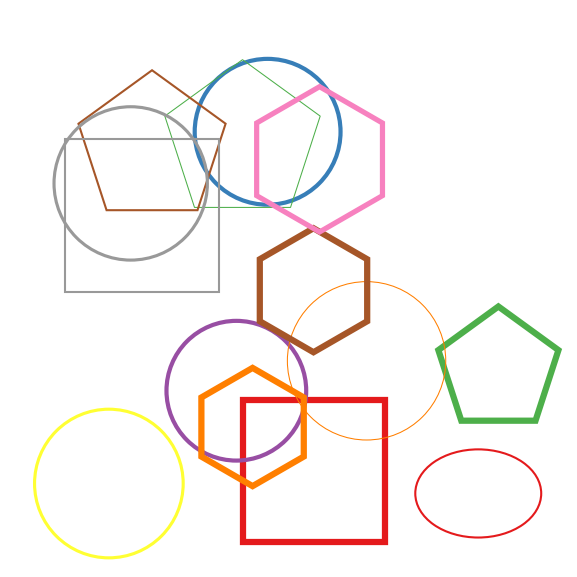[{"shape": "oval", "thickness": 1, "radius": 0.55, "center": [0.828, 0.145]}, {"shape": "square", "thickness": 3, "radius": 0.61, "center": [0.544, 0.184]}, {"shape": "circle", "thickness": 2, "radius": 0.63, "center": [0.463, 0.771]}, {"shape": "pentagon", "thickness": 3, "radius": 0.55, "center": [0.863, 0.359]}, {"shape": "pentagon", "thickness": 0.5, "radius": 0.71, "center": [0.42, 0.754]}, {"shape": "circle", "thickness": 2, "radius": 0.6, "center": [0.409, 0.323]}, {"shape": "circle", "thickness": 0.5, "radius": 0.69, "center": [0.635, 0.374]}, {"shape": "hexagon", "thickness": 3, "radius": 0.51, "center": [0.437, 0.26]}, {"shape": "circle", "thickness": 1.5, "radius": 0.64, "center": [0.189, 0.162]}, {"shape": "pentagon", "thickness": 1, "radius": 0.67, "center": [0.263, 0.744]}, {"shape": "hexagon", "thickness": 3, "radius": 0.54, "center": [0.543, 0.497]}, {"shape": "hexagon", "thickness": 2.5, "radius": 0.63, "center": [0.553, 0.723]}, {"shape": "square", "thickness": 1, "radius": 0.66, "center": [0.246, 0.626]}, {"shape": "circle", "thickness": 1.5, "radius": 0.66, "center": [0.226, 0.682]}]